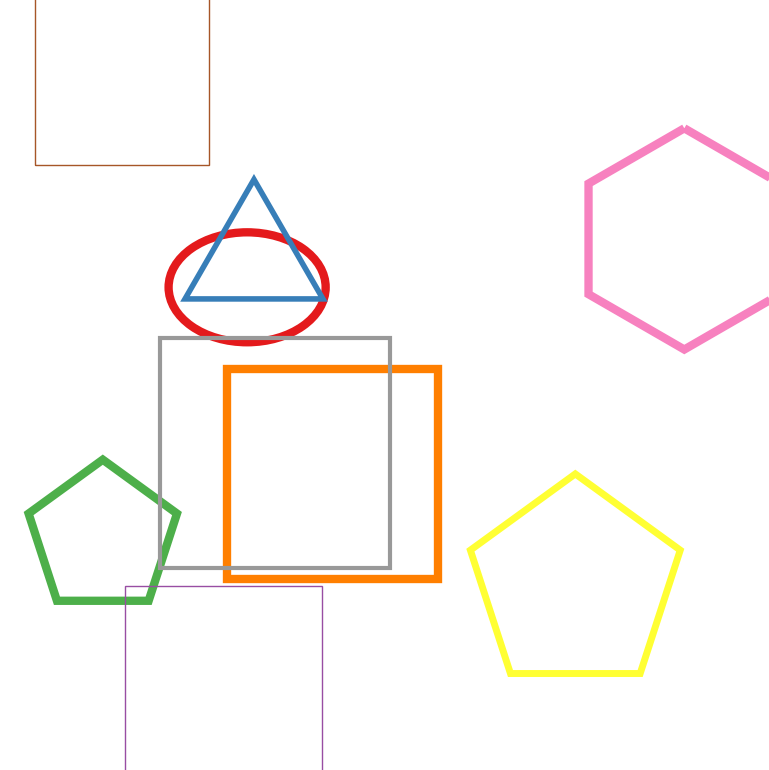[{"shape": "oval", "thickness": 3, "radius": 0.51, "center": [0.321, 0.627]}, {"shape": "triangle", "thickness": 2, "radius": 0.52, "center": [0.33, 0.663]}, {"shape": "pentagon", "thickness": 3, "radius": 0.51, "center": [0.133, 0.302]}, {"shape": "square", "thickness": 0.5, "radius": 0.64, "center": [0.29, 0.111]}, {"shape": "square", "thickness": 3, "radius": 0.68, "center": [0.432, 0.384]}, {"shape": "pentagon", "thickness": 2.5, "radius": 0.72, "center": [0.747, 0.241]}, {"shape": "square", "thickness": 0.5, "radius": 0.57, "center": [0.158, 0.899]}, {"shape": "hexagon", "thickness": 3, "radius": 0.72, "center": [0.889, 0.69]}, {"shape": "square", "thickness": 1.5, "radius": 0.75, "center": [0.357, 0.412]}]